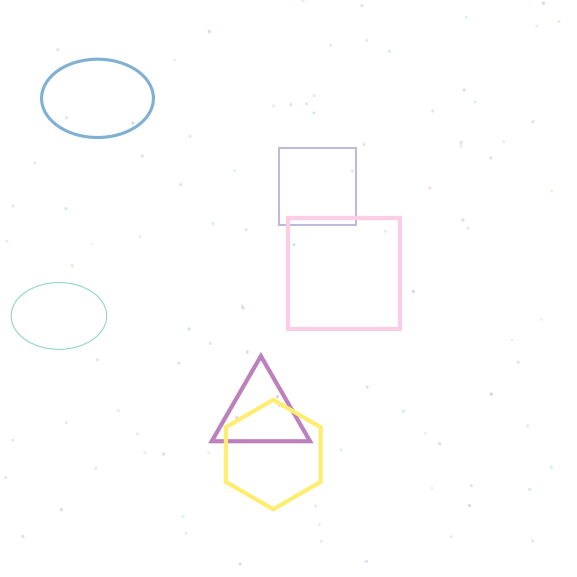[{"shape": "oval", "thickness": 0.5, "radius": 0.41, "center": [0.102, 0.452]}, {"shape": "square", "thickness": 1, "radius": 0.33, "center": [0.549, 0.676]}, {"shape": "oval", "thickness": 1.5, "radius": 0.48, "center": [0.169, 0.829]}, {"shape": "square", "thickness": 2, "radius": 0.48, "center": [0.596, 0.526]}, {"shape": "triangle", "thickness": 2, "radius": 0.49, "center": [0.452, 0.284]}, {"shape": "hexagon", "thickness": 2, "radius": 0.47, "center": [0.473, 0.212]}]